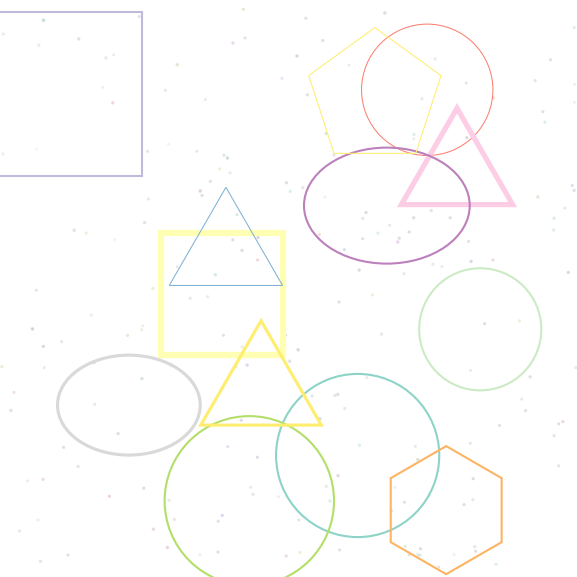[{"shape": "circle", "thickness": 1, "radius": 0.71, "center": [0.619, 0.21]}, {"shape": "square", "thickness": 3, "radius": 0.53, "center": [0.384, 0.491]}, {"shape": "square", "thickness": 1, "radius": 0.71, "center": [0.104, 0.837]}, {"shape": "circle", "thickness": 0.5, "radius": 0.57, "center": [0.74, 0.844]}, {"shape": "triangle", "thickness": 0.5, "radius": 0.57, "center": [0.391, 0.561]}, {"shape": "hexagon", "thickness": 1, "radius": 0.55, "center": [0.773, 0.116]}, {"shape": "circle", "thickness": 1, "radius": 0.73, "center": [0.432, 0.132]}, {"shape": "triangle", "thickness": 2.5, "radius": 0.56, "center": [0.791, 0.7]}, {"shape": "oval", "thickness": 1.5, "radius": 0.62, "center": [0.223, 0.298]}, {"shape": "oval", "thickness": 1, "radius": 0.72, "center": [0.67, 0.643]}, {"shape": "circle", "thickness": 1, "radius": 0.53, "center": [0.832, 0.429]}, {"shape": "triangle", "thickness": 1.5, "radius": 0.6, "center": [0.452, 0.323]}, {"shape": "pentagon", "thickness": 0.5, "radius": 0.6, "center": [0.649, 0.831]}]